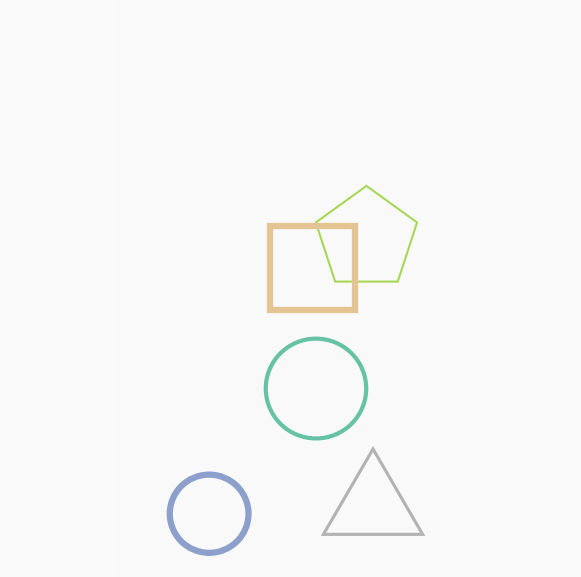[{"shape": "circle", "thickness": 2, "radius": 0.43, "center": [0.544, 0.326]}, {"shape": "circle", "thickness": 3, "radius": 0.34, "center": [0.36, 0.11]}, {"shape": "pentagon", "thickness": 1, "radius": 0.46, "center": [0.63, 0.586]}, {"shape": "square", "thickness": 3, "radius": 0.36, "center": [0.537, 0.534]}, {"shape": "triangle", "thickness": 1.5, "radius": 0.49, "center": [0.642, 0.123]}]